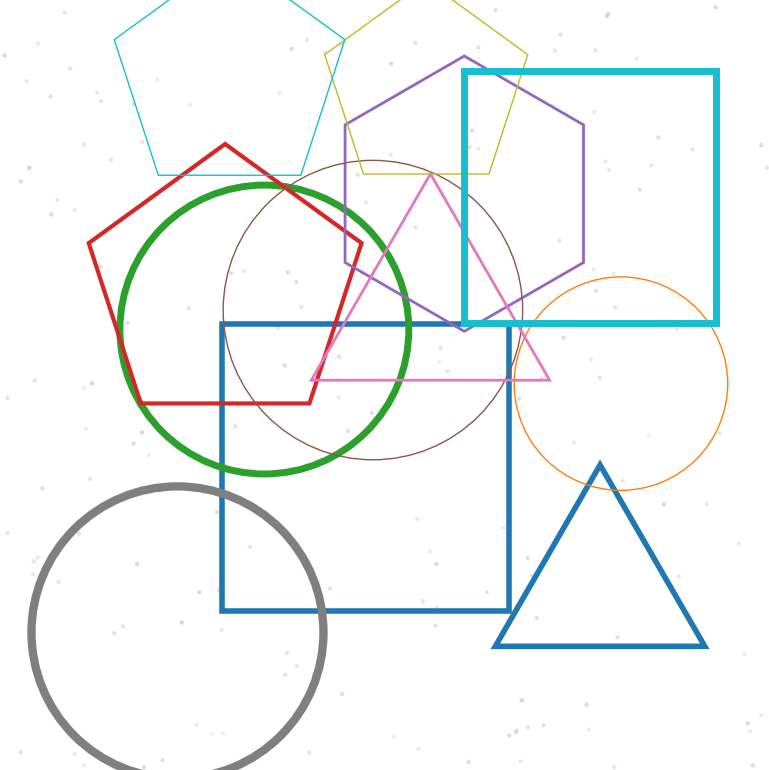[{"shape": "triangle", "thickness": 2, "radius": 0.79, "center": [0.779, 0.239]}, {"shape": "square", "thickness": 2, "radius": 0.93, "center": [0.474, 0.393]}, {"shape": "circle", "thickness": 0.5, "radius": 0.69, "center": [0.806, 0.502]}, {"shape": "circle", "thickness": 2.5, "radius": 0.94, "center": [0.343, 0.572]}, {"shape": "pentagon", "thickness": 1.5, "radius": 0.93, "center": [0.292, 0.627]}, {"shape": "hexagon", "thickness": 1, "radius": 0.89, "center": [0.603, 0.748]}, {"shape": "circle", "thickness": 0.5, "radius": 0.97, "center": [0.484, 0.597]}, {"shape": "triangle", "thickness": 1, "radius": 0.89, "center": [0.559, 0.596]}, {"shape": "circle", "thickness": 3, "radius": 0.95, "center": [0.23, 0.179]}, {"shape": "pentagon", "thickness": 0.5, "radius": 0.69, "center": [0.554, 0.886]}, {"shape": "pentagon", "thickness": 0.5, "radius": 0.79, "center": [0.298, 0.9]}, {"shape": "square", "thickness": 2.5, "radius": 0.82, "center": [0.766, 0.744]}]